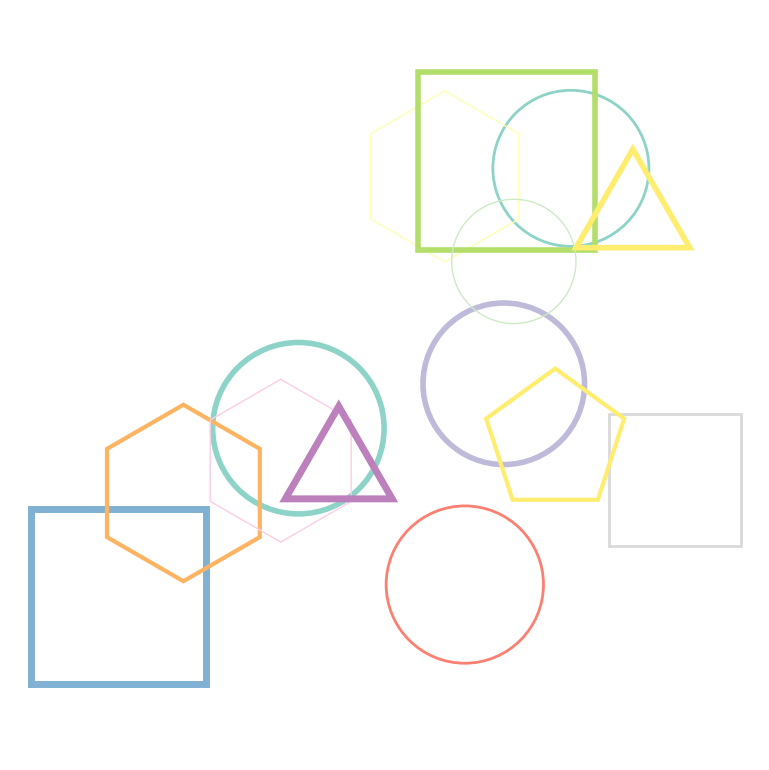[{"shape": "circle", "thickness": 2, "radius": 0.56, "center": [0.388, 0.444]}, {"shape": "circle", "thickness": 1, "radius": 0.51, "center": [0.741, 0.781]}, {"shape": "hexagon", "thickness": 0.5, "radius": 0.55, "center": [0.578, 0.771]}, {"shape": "circle", "thickness": 2, "radius": 0.52, "center": [0.654, 0.502]}, {"shape": "circle", "thickness": 1, "radius": 0.51, "center": [0.604, 0.241]}, {"shape": "square", "thickness": 2.5, "radius": 0.57, "center": [0.154, 0.226]}, {"shape": "hexagon", "thickness": 1.5, "radius": 0.57, "center": [0.238, 0.36]}, {"shape": "square", "thickness": 2, "radius": 0.58, "center": [0.658, 0.791]}, {"shape": "hexagon", "thickness": 0.5, "radius": 0.53, "center": [0.365, 0.402]}, {"shape": "square", "thickness": 1, "radius": 0.43, "center": [0.877, 0.377]}, {"shape": "triangle", "thickness": 2.5, "radius": 0.4, "center": [0.44, 0.392]}, {"shape": "circle", "thickness": 0.5, "radius": 0.4, "center": [0.667, 0.66]}, {"shape": "pentagon", "thickness": 1.5, "radius": 0.47, "center": [0.721, 0.427]}, {"shape": "triangle", "thickness": 2, "radius": 0.43, "center": [0.822, 0.721]}]